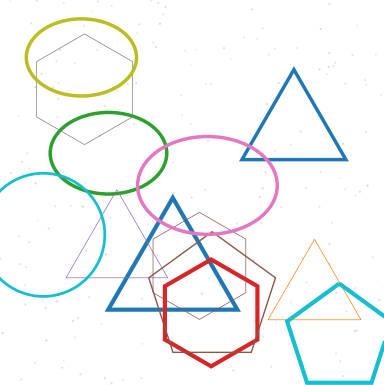[{"shape": "triangle", "thickness": 2.5, "radius": 0.78, "center": [0.763, 0.663]}, {"shape": "triangle", "thickness": 3, "radius": 0.97, "center": [0.449, 0.293]}, {"shape": "triangle", "thickness": 0.5, "radius": 0.7, "center": [0.817, 0.239]}, {"shape": "oval", "thickness": 2.5, "radius": 0.76, "center": [0.282, 0.602]}, {"shape": "hexagon", "thickness": 3, "radius": 0.69, "center": [0.548, 0.187]}, {"shape": "triangle", "thickness": 0.5, "radius": 0.76, "center": [0.304, 0.355]}, {"shape": "hexagon", "thickness": 0.5, "radius": 0.7, "center": [0.518, 0.309]}, {"shape": "pentagon", "thickness": 1, "radius": 0.87, "center": [0.551, 0.225]}, {"shape": "oval", "thickness": 2.5, "radius": 0.91, "center": [0.539, 0.518]}, {"shape": "hexagon", "thickness": 0.5, "radius": 0.72, "center": [0.22, 0.768]}, {"shape": "oval", "thickness": 2.5, "radius": 0.72, "center": [0.211, 0.851]}, {"shape": "circle", "thickness": 2, "radius": 0.8, "center": [0.112, 0.39]}, {"shape": "pentagon", "thickness": 3, "radius": 0.71, "center": [0.881, 0.121]}]